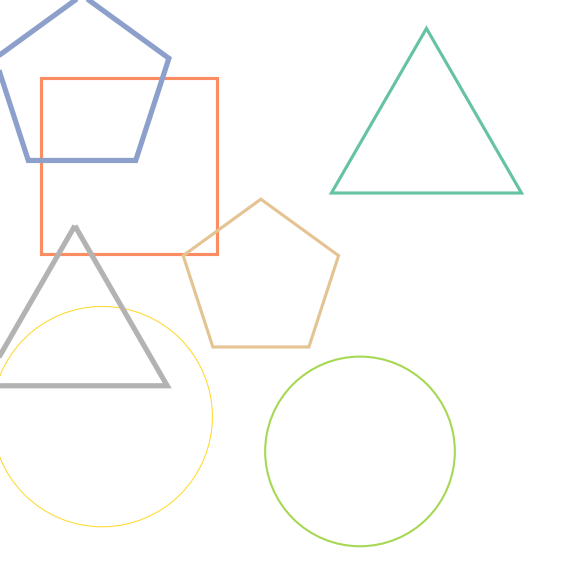[{"shape": "triangle", "thickness": 1.5, "radius": 0.95, "center": [0.738, 0.76]}, {"shape": "square", "thickness": 1.5, "radius": 0.76, "center": [0.223, 0.712]}, {"shape": "pentagon", "thickness": 2.5, "radius": 0.79, "center": [0.142, 0.849]}, {"shape": "circle", "thickness": 1, "radius": 0.82, "center": [0.623, 0.217]}, {"shape": "circle", "thickness": 0.5, "radius": 0.95, "center": [0.177, 0.278]}, {"shape": "pentagon", "thickness": 1.5, "radius": 0.71, "center": [0.452, 0.513]}, {"shape": "triangle", "thickness": 2.5, "radius": 0.92, "center": [0.13, 0.423]}]